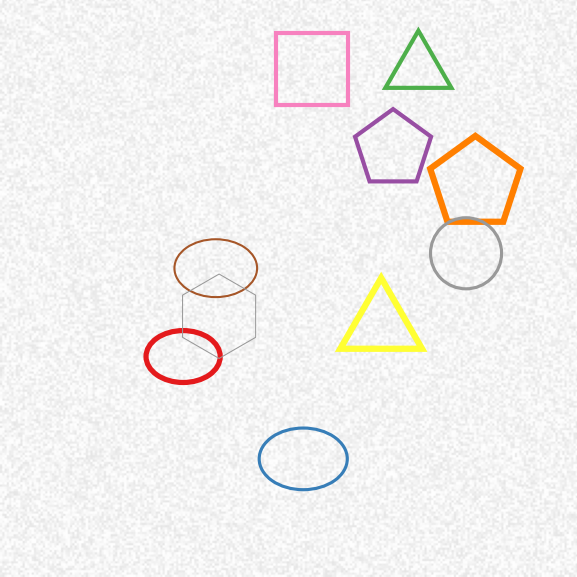[{"shape": "oval", "thickness": 2.5, "radius": 0.32, "center": [0.317, 0.382]}, {"shape": "oval", "thickness": 1.5, "radius": 0.38, "center": [0.525, 0.205]}, {"shape": "triangle", "thickness": 2, "radius": 0.33, "center": [0.724, 0.88]}, {"shape": "pentagon", "thickness": 2, "radius": 0.35, "center": [0.681, 0.741]}, {"shape": "pentagon", "thickness": 3, "radius": 0.41, "center": [0.823, 0.682]}, {"shape": "triangle", "thickness": 3, "radius": 0.41, "center": [0.66, 0.436]}, {"shape": "oval", "thickness": 1, "radius": 0.36, "center": [0.374, 0.535]}, {"shape": "square", "thickness": 2, "radius": 0.31, "center": [0.54, 0.88]}, {"shape": "circle", "thickness": 1.5, "radius": 0.31, "center": [0.807, 0.561]}, {"shape": "hexagon", "thickness": 0.5, "radius": 0.37, "center": [0.379, 0.452]}]